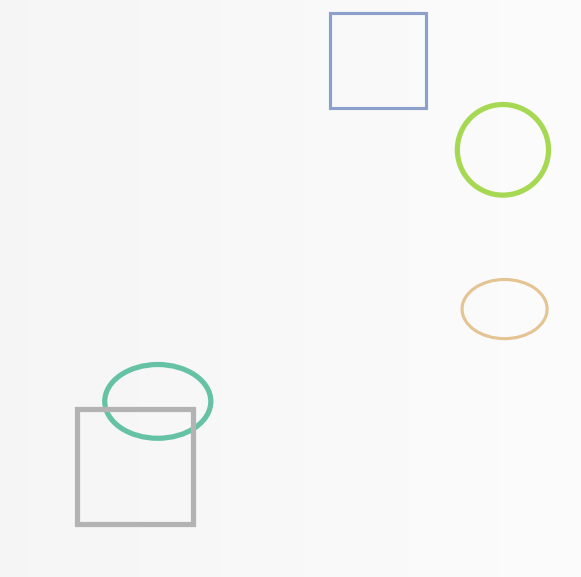[{"shape": "oval", "thickness": 2.5, "radius": 0.46, "center": [0.271, 0.304]}, {"shape": "square", "thickness": 1.5, "radius": 0.41, "center": [0.65, 0.894]}, {"shape": "circle", "thickness": 2.5, "radius": 0.39, "center": [0.865, 0.74]}, {"shape": "oval", "thickness": 1.5, "radius": 0.37, "center": [0.868, 0.464]}, {"shape": "square", "thickness": 2.5, "radius": 0.5, "center": [0.232, 0.192]}]